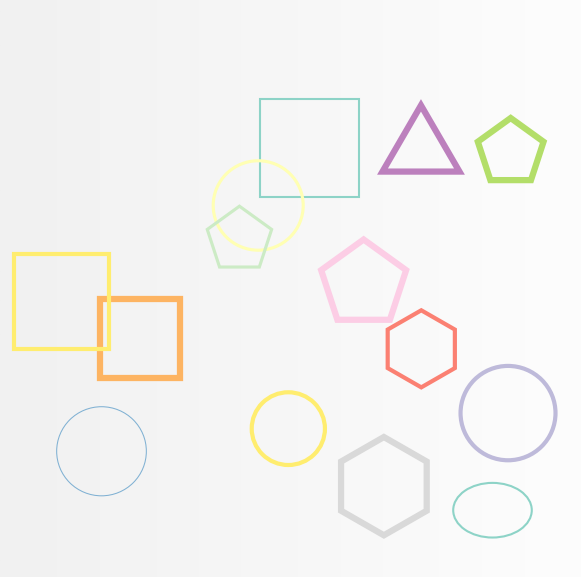[{"shape": "oval", "thickness": 1, "radius": 0.34, "center": [0.847, 0.116]}, {"shape": "square", "thickness": 1, "radius": 0.42, "center": [0.532, 0.743]}, {"shape": "circle", "thickness": 1.5, "radius": 0.39, "center": [0.444, 0.643]}, {"shape": "circle", "thickness": 2, "radius": 0.41, "center": [0.874, 0.284]}, {"shape": "hexagon", "thickness": 2, "radius": 0.33, "center": [0.725, 0.395]}, {"shape": "circle", "thickness": 0.5, "radius": 0.39, "center": [0.175, 0.218]}, {"shape": "square", "thickness": 3, "radius": 0.34, "center": [0.241, 0.412]}, {"shape": "pentagon", "thickness": 3, "radius": 0.3, "center": [0.879, 0.735]}, {"shape": "pentagon", "thickness": 3, "radius": 0.38, "center": [0.626, 0.508]}, {"shape": "hexagon", "thickness": 3, "radius": 0.43, "center": [0.66, 0.157]}, {"shape": "triangle", "thickness": 3, "radius": 0.38, "center": [0.724, 0.74]}, {"shape": "pentagon", "thickness": 1.5, "radius": 0.29, "center": [0.412, 0.584]}, {"shape": "square", "thickness": 2, "radius": 0.41, "center": [0.106, 0.477]}, {"shape": "circle", "thickness": 2, "radius": 0.31, "center": [0.496, 0.257]}]